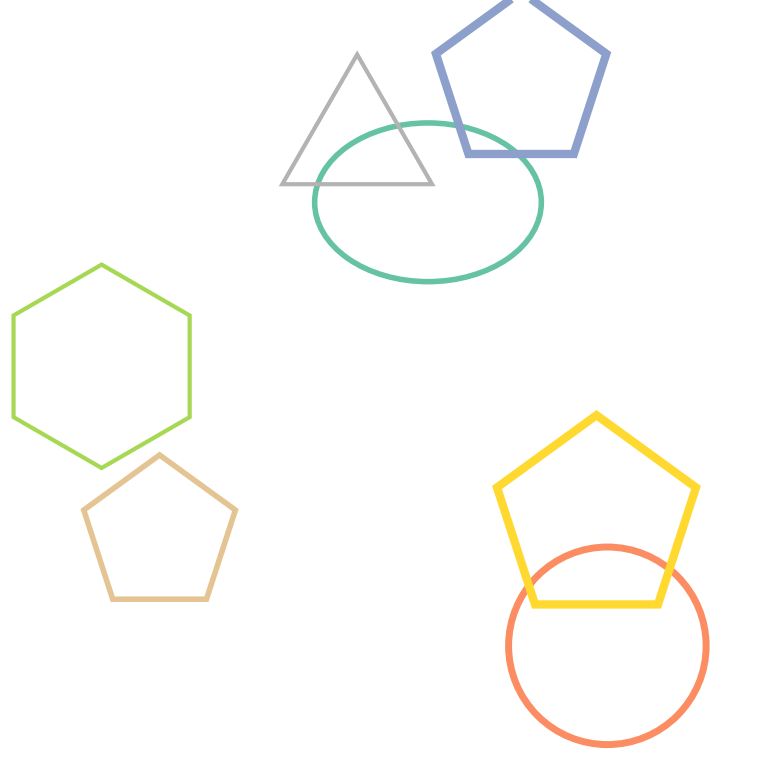[{"shape": "oval", "thickness": 2, "radius": 0.74, "center": [0.556, 0.737]}, {"shape": "circle", "thickness": 2.5, "radius": 0.64, "center": [0.789, 0.161]}, {"shape": "pentagon", "thickness": 3, "radius": 0.58, "center": [0.677, 0.894]}, {"shape": "hexagon", "thickness": 1.5, "radius": 0.66, "center": [0.132, 0.524]}, {"shape": "pentagon", "thickness": 3, "radius": 0.68, "center": [0.775, 0.325]}, {"shape": "pentagon", "thickness": 2, "radius": 0.52, "center": [0.207, 0.306]}, {"shape": "triangle", "thickness": 1.5, "radius": 0.56, "center": [0.464, 0.817]}]